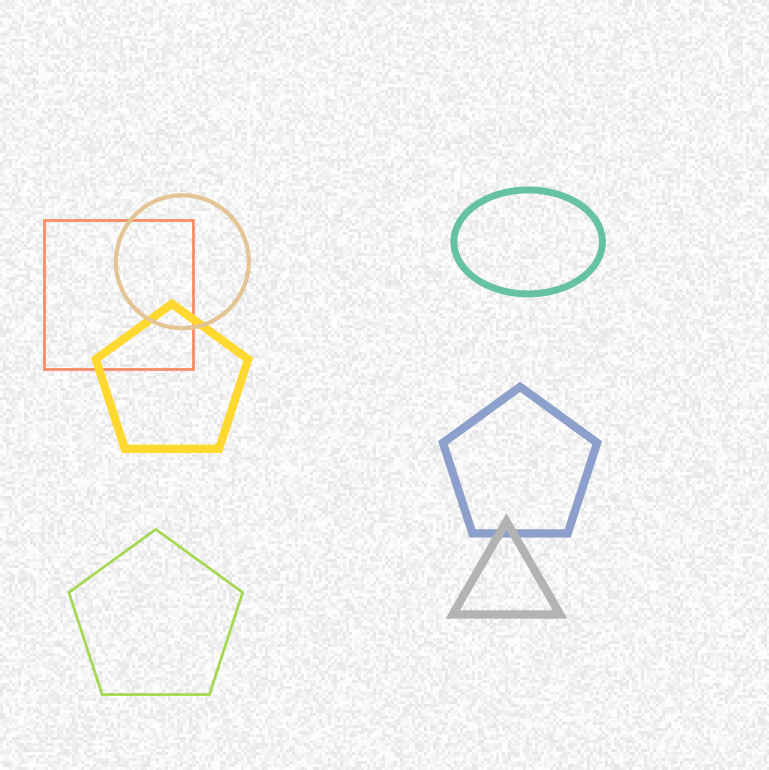[{"shape": "oval", "thickness": 2.5, "radius": 0.48, "center": [0.686, 0.686]}, {"shape": "square", "thickness": 1, "radius": 0.48, "center": [0.154, 0.617]}, {"shape": "pentagon", "thickness": 3, "radius": 0.53, "center": [0.675, 0.392]}, {"shape": "pentagon", "thickness": 1, "radius": 0.59, "center": [0.202, 0.194]}, {"shape": "pentagon", "thickness": 3, "radius": 0.52, "center": [0.223, 0.501]}, {"shape": "circle", "thickness": 1.5, "radius": 0.43, "center": [0.237, 0.66]}, {"shape": "triangle", "thickness": 3, "radius": 0.4, "center": [0.658, 0.242]}]